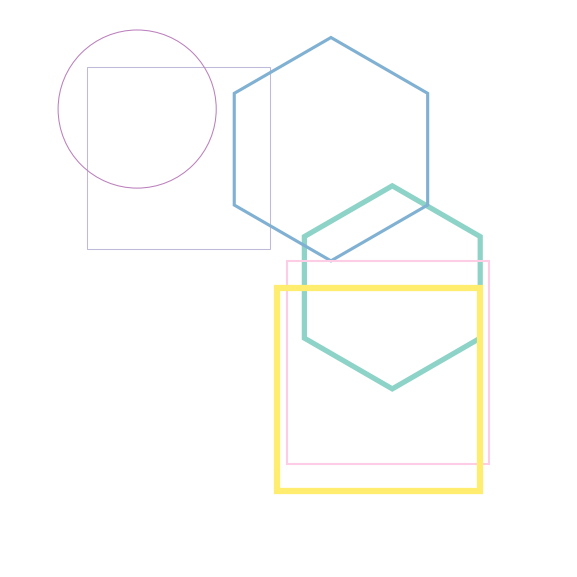[{"shape": "hexagon", "thickness": 2.5, "radius": 0.88, "center": [0.679, 0.502]}, {"shape": "square", "thickness": 0.5, "radius": 0.79, "center": [0.309, 0.725]}, {"shape": "hexagon", "thickness": 1.5, "radius": 0.97, "center": [0.573, 0.741]}, {"shape": "square", "thickness": 1, "radius": 0.88, "center": [0.672, 0.371]}, {"shape": "circle", "thickness": 0.5, "radius": 0.68, "center": [0.238, 0.81]}, {"shape": "square", "thickness": 3, "radius": 0.88, "center": [0.656, 0.325]}]